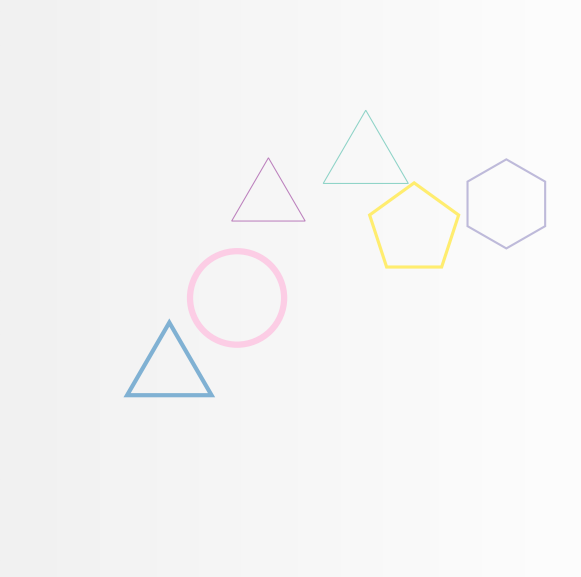[{"shape": "triangle", "thickness": 0.5, "radius": 0.42, "center": [0.629, 0.724]}, {"shape": "hexagon", "thickness": 1, "radius": 0.39, "center": [0.871, 0.646]}, {"shape": "triangle", "thickness": 2, "radius": 0.42, "center": [0.291, 0.357]}, {"shape": "circle", "thickness": 3, "radius": 0.4, "center": [0.408, 0.483]}, {"shape": "triangle", "thickness": 0.5, "radius": 0.37, "center": [0.462, 0.653]}, {"shape": "pentagon", "thickness": 1.5, "radius": 0.4, "center": [0.712, 0.602]}]